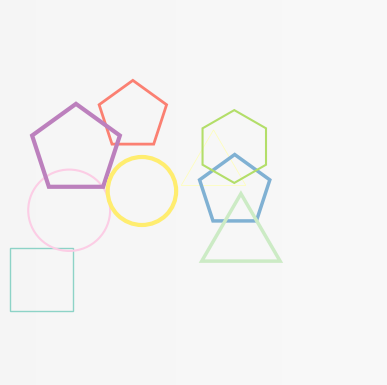[{"shape": "square", "thickness": 1, "radius": 0.41, "center": [0.107, 0.273]}, {"shape": "triangle", "thickness": 0.5, "radius": 0.48, "center": [0.551, 0.566]}, {"shape": "pentagon", "thickness": 2, "radius": 0.46, "center": [0.343, 0.7]}, {"shape": "pentagon", "thickness": 2.5, "radius": 0.48, "center": [0.606, 0.503]}, {"shape": "hexagon", "thickness": 1.5, "radius": 0.47, "center": [0.605, 0.619]}, {"shape": "circle", "thickness": 1.5, "radius": 0.53, "center": [0.178, 0.454]}, {"shape": "pentagon", "thickness": 3, "radius": 0.6, "center": [0.196, 0.611]}, {"shape": "triangle", "thickness": 2.5, "radius": 0.58, "center": [0.622, 0.38]}, {"shape": "circle", "thickness": 3, "radius": 0.44, "center": [0.366, 0.504]}]